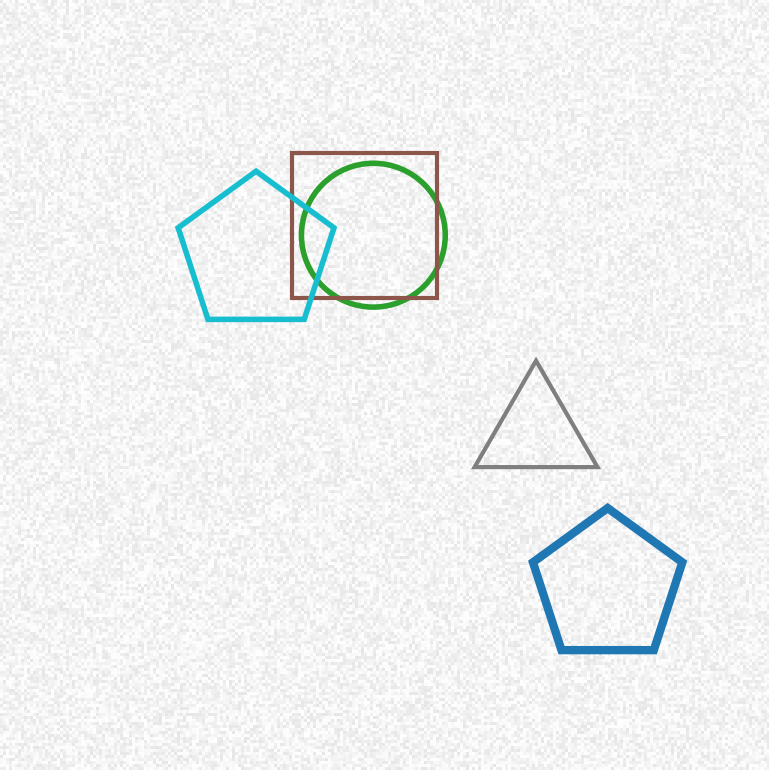[{"shape": "pentagon", "thickness": 3, "radius": 0.51, "center": [0.789, 0.238]}, {"shape": "circle", "thickness": 2, "radius": 0.47, "center": [0.485, 0.695]}, {"shape": "square", "thickness": 1.5, "radius": 0.47, "center": [0.474, 0.707]}, {"shape": "triangle", "thickness": 1.5, "radius": 0.46, "center": [0.696, 0.439]}, {"shape": "pentagon", "thickness": 2, "radius": 0.53, "center": [0.333, 0.671]}]